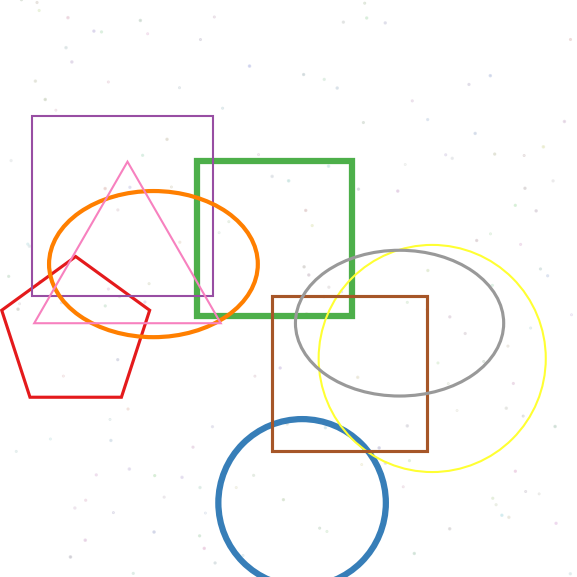[{"shape": "pentagon", "thickness": 1.5, "radius": 0.67, "center": [0.131, 0.42]}, {"shape": "circle", "thickness": 3, "radius": 0.73, "center": [0.523, 0.128]}, {"shape": "square", "thickness": 3, "radius": 0.67, "center": [0.475, 0.586]}, {"shape": "square", "thickness": 1, "radius": 0.78, "center": [0.212, 0.642]}, {"shape": "oval", "thickness": 2, "radius": 0.9, "center": [0.266, 0.542]}, {"shape": "circle", "thickness": 1, "radius": 0.98, "center": [0.748, 0.378]}, {"shape": "square", "thickness": 1.5, "radius": 0.67, "center": [0.605, 0.352]}, {"shape": "triangle", "thickness": 1, "radius": 0.93, "center": [0.221, 0.533]}, {"shape": "oval", "thickness": 1.5, "radius": 0.9, "center": [0.692, 0.44]}]